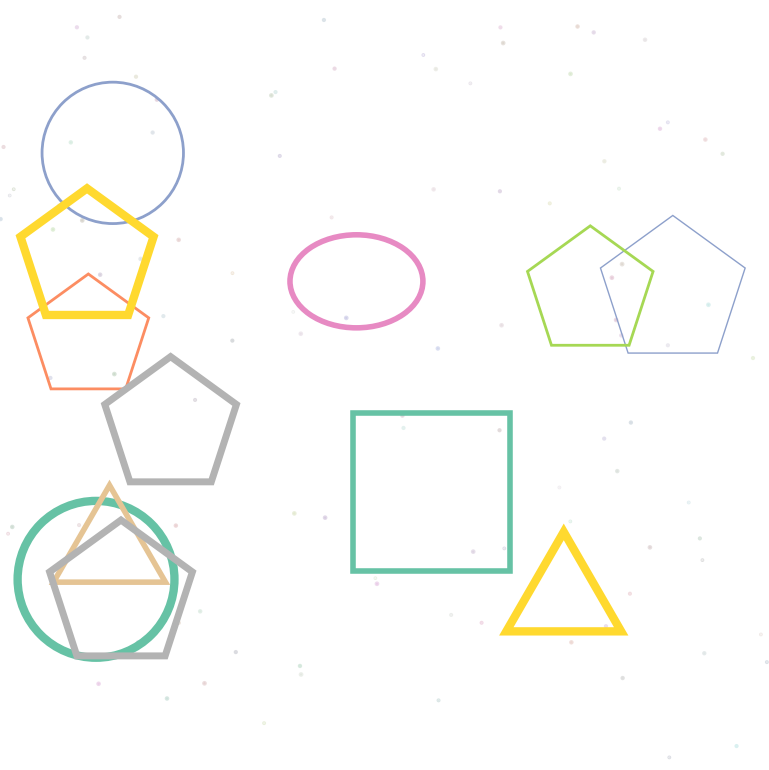[{"shape": "circle", "thickness": 3, "radius": 0.51, "center": [0.125, 0.248]}, {"shape": "square", "thickness": 2, "radius": 0.51, "center": [0.56, 0.361]}, {"shape": "pentagon", "thickness": 1, "radius": 0.41, "center": [0.115, 0.562]}, {"shape": "pentagon", "thickness": 0.5, "radius": 0.49, "center": [0.874, 0.621]}, {"shape": "circle", "thickness": 1, "radius": 0.46, "center": [0.146, 0.801]}, {"shape": "oval", "thickness": 2, "radius": 0.43, "center": [0.463, 0.635]}, {"shape": "pentagon", "thickness": 1, "radius": 0.43, "center": [0.767, 0.621]}, {"shape": "triangle", "thickness": 3, "radius": 0.43, "center": [0.732, 0.223]}, {"shape": "pentagon", "thickness": 3, "radius": 0.45, "center": [0.113, 0.664]}, {"shape": "triangle", "thickness": 2, "radius": 0.42, "center": [0.142, 0.286]}, {"shape": "pentagon", "thickness": 2.5, "radius": 0.45, "center": [0.222, 0.447]}, {"shape": "pentagon", "thickness": 2.5, "radius": 0.49, "center": [0.157, 0.227]}]